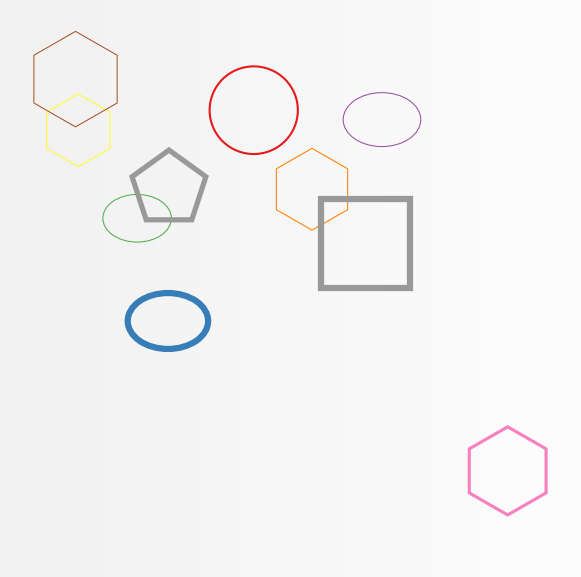[{"shape": "circle", "thickness": 1, "radius": 0.38, "center": [0.437, 0.808]}, {"shape": "oval", "thickness": 3, "radius": 0.35, "center": [0.289, 0.443]}, {"shape": "oval", "thickness": 0.5, "radius": 0.29, "center": [0.236, 0.621]}, {"shape": "oval", "thickness": 0.5, "radius": 0.33, "center": [0.657, 0.792]}, {"shape": "hexagon", "thickness": 0.5, "radius": 0.35, "center": [0.537, 0.671]}, {"shape": "hexagon", "thickness": 0.5, "radius": 0.31, "center": [0.135, 0.774]}, {"shape": "hexagon", "thickness": 0.5, "radius": 0.41, "center": [0.13, 0.862]}, {"shape": "hexagon", "thickness": 1.5, "radius": 0.38, "center": [0.873, 0.184]}, {"shape": "square", "thickness": 3, "radius": 0.38, "center": [0.629, 0.577]}, {"shape": "pentagon", "thickness": 2.5, "radius": 0.33, "center": [0.291, 0.673]}]